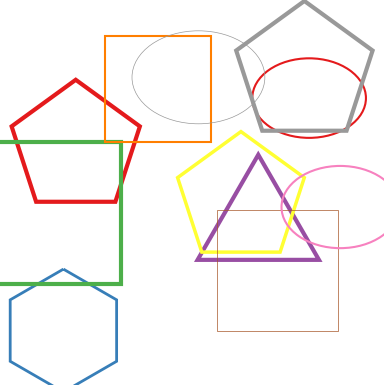[{"shape": "pentagon", "thickness": 3, "radius": 0.88, "center": [0.197, 0.618]}, {"shape": "oval", "thickness": 1.5, "radius": 0.74, "center": [0.803, 0.745]}, {"shape": "hexagon", "thickness": 2, "radius": 0.8, "center": [0.165, 0.141]}, {"shape": "square", "thickness": 3, "radius": 0.92, "center": [0.128, 0.447]}, {"shape": "triangle", "thickness": 3, "radius": 0.91, "center": [0.671, 0.416]}, {"shape": "square", "thickness": 1.5, "radius": 0.69, "center": [0.411, 0.768]}, {"shape": "pentagon", "thickness": 2.5, "radius": 0.87, "center": [0.626, 0.485]}, {"shape": "square", "thickness": 0.5, "radius": 0.79, "center": [0.721, 0.298]}, {"shape": "oval", "thickness": 1.5, "radius": 0.76, "center": [0.884, 0.462]}, {"shape": "oval", "thickness": 0.5, "radius": 0.86, "center": [0.515, 0.799]}, {"shape": "pentagon", "thickness": 3, "radius": 0.93, "center": [0.791, 0.811]}]